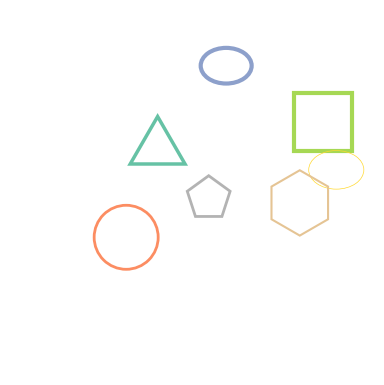[{"shape": "triangle", "thickness": 2.5, "radius": 0.41, "center": [0.409, 0.615]}, {"shape": "circle", "thickness": 2, "radius": 0.42, "center": [0.328, 0.384]}, {"shape": "oval", "thickness": 3, "radius": 0.33, "center": [0.587, 0.829]}, {"shape": "square", "thickness": 3, "radius": 0.38, "center": [0.838, 0.684]}, {"shape": "oval", "thickness": 0.5, "radius": 0.36, "center": [0.873, 0.559]}, {"shape": "hexagon", "thickness": 1.5, "radius": 0.42, "center": [0.779, 0.473]}, {"shape": "pentagon", "thickness": 2, "radius": 0.29, "center": [0.542, 0.485]}]